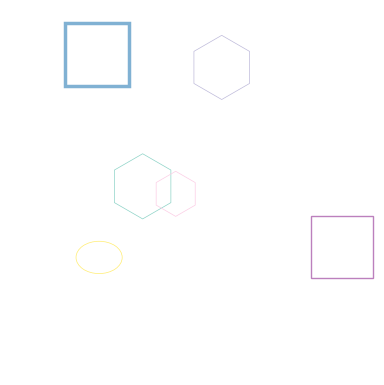[{"shape": "hexagon", "thickness": 0.5, "radius": 0.42, "center": [0.371, 0.516]}, {"shape": "hexagon", "thickness": 0.5, "radius": 0.42, "center": [0.576, 0.825]}, {"shape": "square", "thickness": 2.5, "radius": 0.41, "center": [0.252, 0.859]}, {"shape": "hexagon", "thickness": 0.5, "radius": 0.29, "center": [0.456, 0.497]}, {"shape": "square", "thickness": 1, "radius": 0.4, "center": [0.888, 0.358]}, {"shape": "oval", "thickness": 0.5, "radius": 0.3, "center": [0.257, 0.331]}]